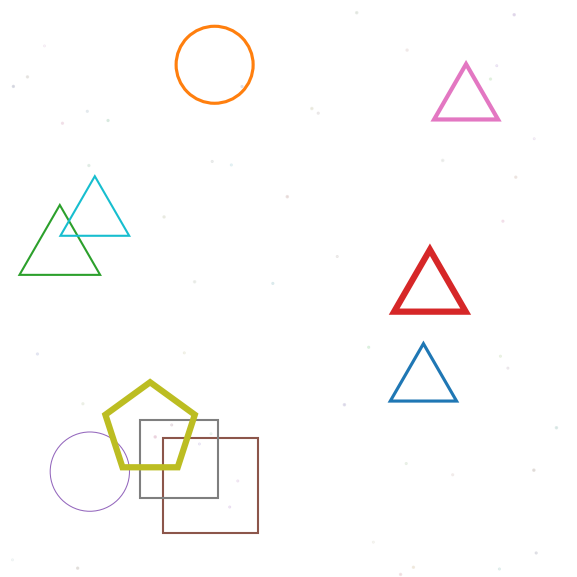[{"shape": "triangle", "thickness": 1.5, "radius": 0.33, "center": [0.733, 0.338]}, {"shape": "circle", "thickness": 1.5, "radius": 0.33, "center": [0.372, 0.887]}, {"shape": "triangle", "thickness": 1, "radius": 0.4, "center": [0.104, 0.563]}, {"shape": "triangle", "thickness": 3, "radius": 0.36, "center": [0.744, 0.495]}, {"shape": "circle", "thickness": 0.5, "radius": 0.34, "center": [0.156, 0.182]}, {"shape": "square", "thickness": 1, "radius": 0.41, "center": [0.365, 0.159]}, {"shape": "triangle", "thickness": 2, "radius": 0.32, "center": [0.807, 0.824]}, {"shape": "square", "thickness": 1, "radius": 0.34, "center": [0.31, 0.204]}, {"shape": "pentagon", "thickness": 3, "radius": 0.41, "center": [0.26, 0.256]}, {"shape": "triangle", "thickness": 1, "radius": 0.34, "center": [0.164, 0.625]}]